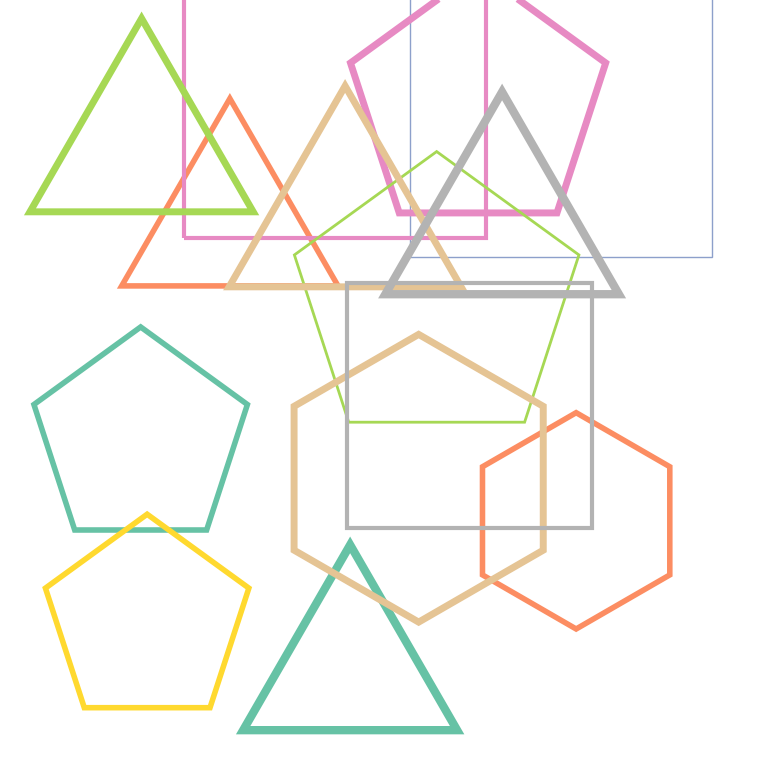[{"shape": "triangle", "thickness": 3, "radius": 0.8, "center": [0.455, 0.132]}, {"shape": "pentagon", "thickness": 2, "radius": 0.73, "center": [0.183, 0.43]}, {"shape": "hexagon", "thickness": 2, "radius": 0.7, "center": [0.748, 0.324]}, {"shape": "triangle", "thickness": 2, "radius": 0.81, "center": [0.299, 0.71]}, {"shape": "square", "thickness": 0.5, "radius": 0.98, "center": [0.728, 0.862]}, {"shape": "pentagon", "thickness": 2.5, "radius": 0.87, "center": [0.621, 0.864]}, {"shape": "square", "thickness": 1.5, "radius": 0.98, "center": [0.435, 0.887]}, {"shape": "triangle", "thickness": 2.5, "radius": 0.84, "center": [0.184, 0.809]}, {"shape": "pentagon", "thickness": 1, "radius": 0.97, "center": [0.567, 0.609]}, {"shape": "pentagon", "thickness": 2, "radius": 0.69, "center": [0.191, 0.193]}, {"shape": "triangle", "thickness": 2.5, "radius": 0.87, "center": [0.448, 0.714]}, {"shape": "hexagon", "thickness": 2.5, "radius": 0.93, "center": [0.544, 0.379]}, {"shape": "triangle", "thickness": 3, "radius": 0.88, "center": [0.652, 0.705]}, {"shape": "square", "thickness": 1.5, "radius": 0.8, "center": [0.61, 0.474]}]